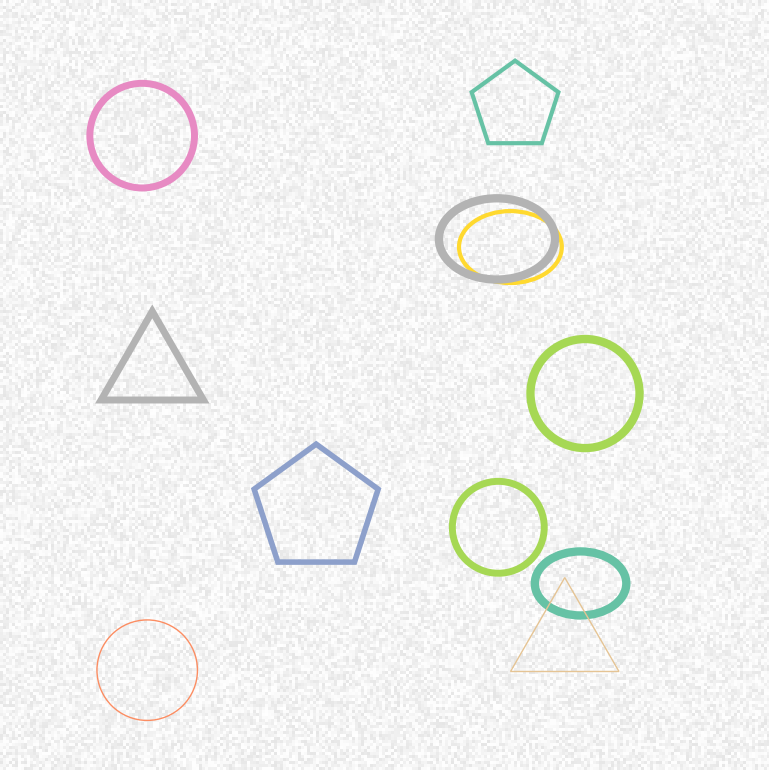[{"shape": "oval", "thickness": 3, "radius": 0.3, "center": [0.754, 0.242]}, {"shape": "pentagon", "thickness": 1.5, "radius": 0.3, "center": [0.669, 0.862]}, {"shape": "circle", "thickness": 0.5, "radius": 0.33, "center": [0.191, 0.13]}, {"shape": "pentagon", "thickness": 2, "radius": 0.42, "center": [0.411, 0.339]}, {"shape": "circle", "thickness": 2.5, "radius": 0.34, "center": [0.185, 0.824]}, {"shape": "circle", "thickness": 3, "radius": 0.35, "center": [0.76, 0.489]}, {"shape": "circle", "thickness": 2.5, "radius": 0.3, "center": [0.647, 0.315]}, {"shape": "oval", "thickness": 1.5, "radius": 0.33, "center": [0.663, 0.679]}, {"shape": "triangle", "thickness": 0.5, "radius": 0.41, "center": [0.733, 0.169]}, {"shape": "triangle", "thickness": 2.5, "radius": 0.38, "center": [0.198, 0.519]}, {"shape": "oval", "thickness": 3, "radius": 0.38, "center": [0.645, 0.69]}]